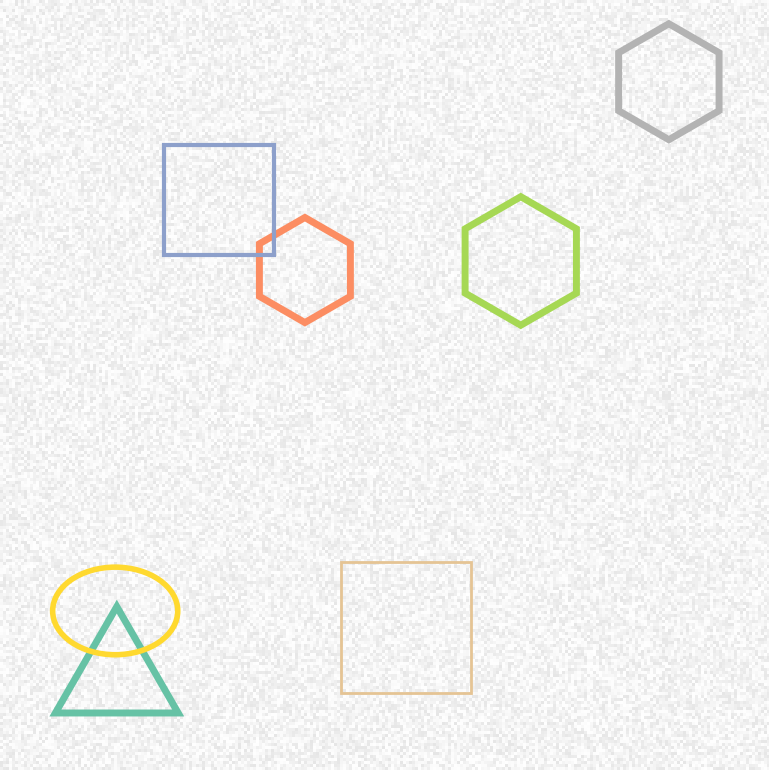[{"shape": "triangle", "thickness": 2.5, "radius": 0.46, "center": [0.152, 0.12]}, {"shape": "hexagon", "thickness": 2.5, "radius": 0.34, "center": [0.396, 0.649]}, {"shape": "square", "thickness": 1.5, "radius": 0.36, "center": [0.285, 0.74]}, {"shape": "hexagon", "thickness": 2.5, "radius": 0.42, "center": [0.676, 0.661]}, {"shape": "oval", "thickness": 2, "radius": 0.41, "center": [0.15, 0.207]}, {"shape": "square", "thickness": 1, "radius": 0.42, "center": [0.527, 0.185]}, {"shape": "hexagon", "thickness": 2.5, "radius": 0.38, "center": [0.869, 0.894]}]